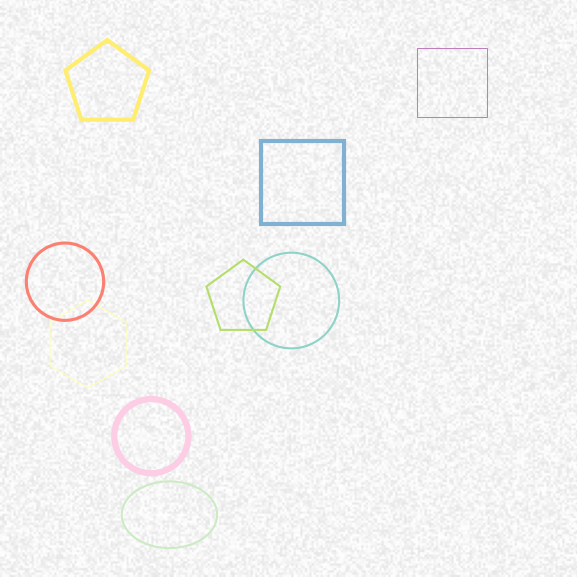[{"shape": "circle", "thickness": 1, "radius": 0.41, "center": [0.504, 0.479]}, {"shape": "hexagon", "thickness": 0.5, "radius": 0.38, "center": [0.153, 0.403]}, {"shape": "circle", "thickness": 1.5, "radius": 0.33, "center": [0.113, 0.511]}, {"shape": "square", "thickness": 2, "radius": 0.36, "center": [0.524, 0.683]}, {"shape": "pentagon", "thickness": 1, "radius": 0.34, "center": [0.421, 0.482]}, {"shape": "circle", "thickness": 3, "radius": 0.32, "center": [0.262, 0.244]}, {"shape": "square", "thickness": 0.5, "radius": 0.3, "center": [0.783, 0.857]}, {"shape": "oval", "thickness": 1, "radius": 0.41, "center": [0.293, 0.108]}, {"shape": "pentagon", "thickness": 2, "radius": 0.38, "center": [0.186, 0.854]}]